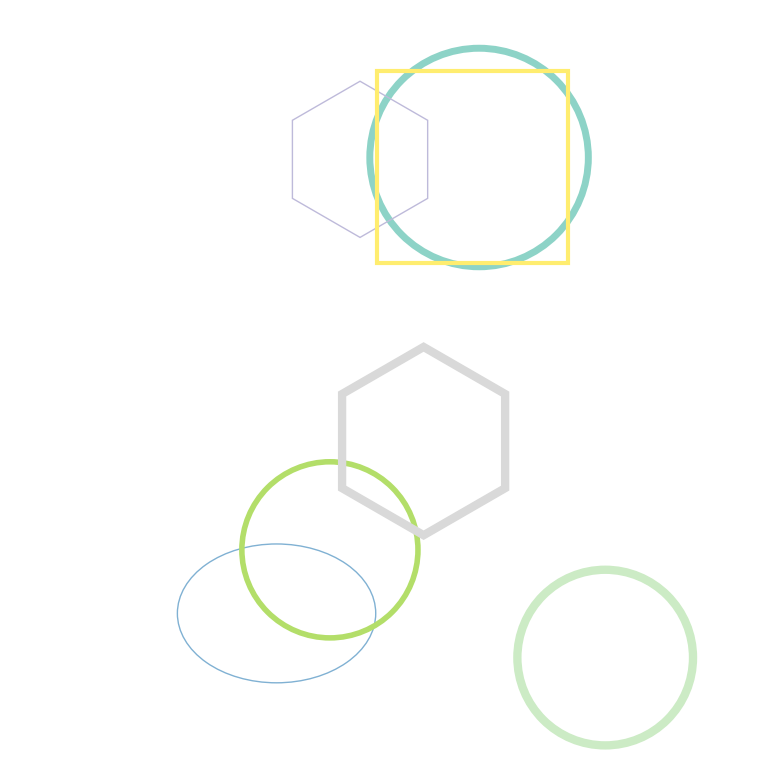[{"shape": "circle", "thickness": 2.5, "radius": 0.71, "center": [0.622, 0.795]}, {"shape": "hexagon", "thickness": 0.5, "radius": 0.51, "center": [0.468, 0.793]}, {"shape": "oval", "thickness": 0.5, "radius": 0.64, "center": [0.359, 0.203]}, {"shape": "circle", "thickness": 2, "radius": 0.57, "center": [0.428, 0.286]}, {"shape": "hexagon", "thickness": 3, "radius": 0.61, "center": [0.55, 0.427]}, {"shape": "circle", "thickness": 3, "radius": 0.57, "center": [0.786, 0.146]}, {"shape": "square", "thickness": 1.5, "radius": 0.62, "center": [0.613, 0.783]}]